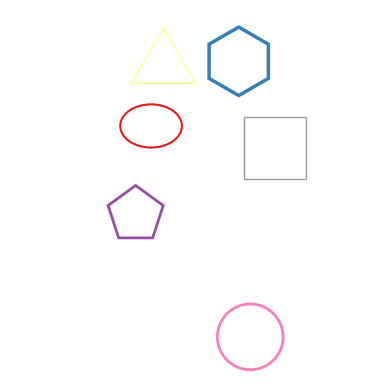[{"shape": "oval", "thickness": 1.5, "radius": 0.4, "center": [0.392, 0.673]}, {"shape": "hexagon", "thickness": 2.5, "radius": 0.44, "center": [0.62, 0.841]}, {"shape": "pentagon", "thickness": 2, "radius": 0.38, "center": [0.352, 0.443]}, {"shape": "triangle", "thickness": 0.5, "radius": 0.48, "center": [0.425, 0.831]}, {"shape": "circle", "thickness": 2, "radius": 0.43, "center": [0.65, 0.125]}, {"shape": "square", "thickness": 1, "radius": 0.4, "center": [0.715, 0.615]}]